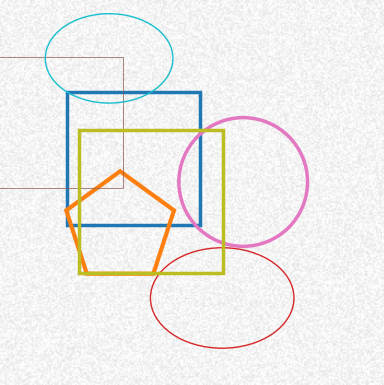[{"shape": "square", "thickness": 2.5, "radius": 0.86, "center": [0.348, 0.588]}, {"shape": "pentagon", "thickness": 3, "radius": 0.74, "center": [0.312, 0.408]}, {"shape": "oval", "thickness": 1, "radius": 0.93, "center": [0.577, 0.226]}, {"shape": "square", "thickness": 0.5, "radius": 0.85, "center": [0.149, 0.682]}, {"shape": "circle", "thickness": 2.5, "radius": 0.84, "center": [0.632, 0.527]}, {"shape": "square", "thickness": 2.5, "radius": 0.93, "center": [0.392, 0.476]}, {"shape": "oval", "thickness": 1, "radius": 0.83, "center": [0.283, 0.848]}]